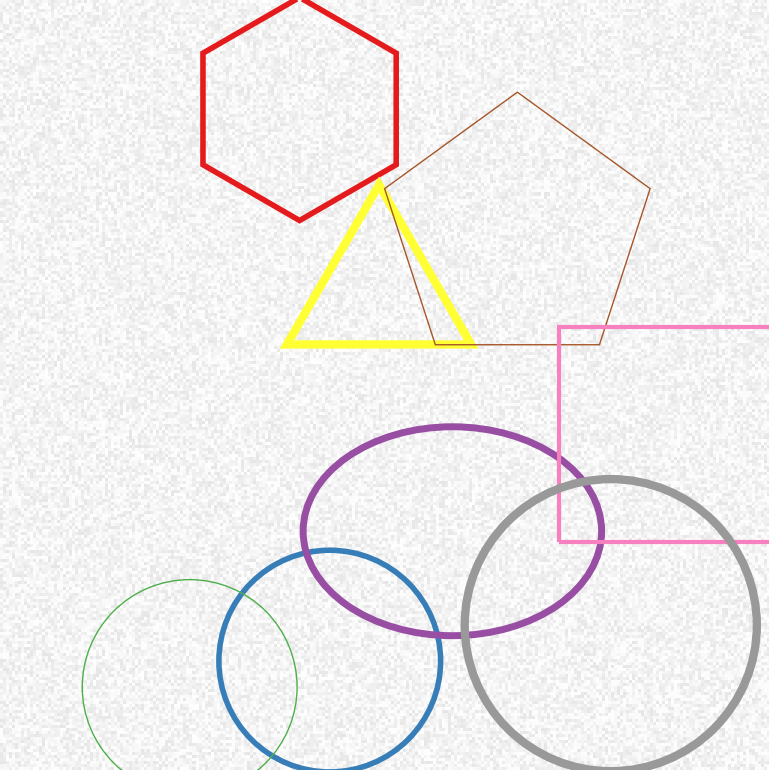[{"shape": "hexagon", "thickness": 2, "radius": 0.72, "center": [0.389, 0.859]}, {"shape": "circle", "thickness": 2, "radius": 0.72, "center": [0.428, 0.141]}, {"shape": "circle", "thickness": 0.5, "radius": 0.7, "center": [0.246, 0.108]}, {"shape": "oval", "thickness": 2.5, "radius": 0.97, "center": [0.588, 0.31]}, {"shape": "triangle", "thickness": 3, "radius": 0.69, "center": [0.492, 0.622]}, {"shape": "pentagon", "thickness": 0.5, "radius": 0.91, "center": [0.672, 0.699]}, {"shape": "square", "thickness": 1.5, "radius": 0.7, "center": [0.865, 0.436]}, {"shape": "circle", "thickness": 3, "radius": 0.95, "center": [0.793, 0.188]}]